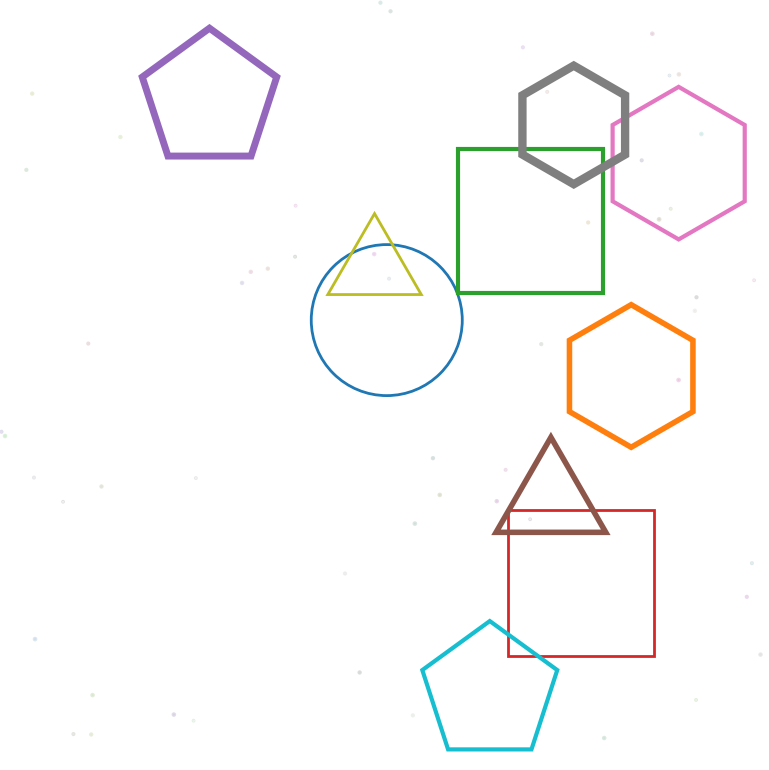[{"shape": "circle", "thickness": 1, "radius": 0.49, "center": [0.502, 0.584]}, {"shape": "hexagon", "thickness": 2, "radius": 0.46, "center": [0.82, 0.512]}, {"shape": "square", "thickness": 1.5, "radius": 0.47, "center": [0.689, 0.713]}, {"shape": "square", "thickness": 1, "radius": 0.47, "center": [0.754, 0.243]}, {"shape": "pentagon", "thickness": 2.5, "radius": 0.46, "center": [0.272, 0.872]}, {"shape": "triangle", "thickness": 2, "radius": 0.41, "center": [0.715, 0.35]}, {"shape": "hexagon", "thickness": 1.5, "radius": 0.5, "center": [0.881, 0.788]}, {"shape": "hexagon", "thickness": 3, "radius": 0.38, "center": [0.745, 0.838]}, {"shape": "triangle", "thickness": 1, "radius": 0.35, "center": [0.486, 0.653]}, {"shape": "pentagon", "thickness": 1.5, "radius": 0.46, "center": [0.636, 0.101]}]